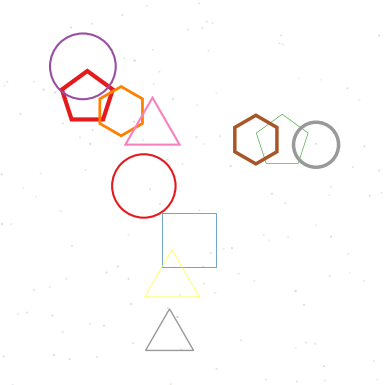[{"shape": "pentagon", "thickness": 3, "radius": 0.35, "center": [0.227, 0.746]}, {"shape": "circle", "thickness": 1.5, "radius": 0.41, "center": [0.374, 0.517]}, {"shape": "square", "thickness": 0.5, "radius": 0.35, "center": [0.49, 0.376]}, {"shape": "pentagon", "thickness": 0.5, "radius": 0.35, "center": [0.733, 0.633]}, {"shape": "circle", "thickness": 1.5, "radius": 0.43, "center": [0.215, 0.828]}, {"shape": "hexagon", "thickness": 2, "radius": 0.32, "center": [0.315, 0.711]}, {"shape": "triangle", "thickness": 0.5, "radius": 0.41, "center": [0.447, 0.27]}, {"shape": "hexagon", "thickness": 2.5, "radius": 0.32, "center": [0.665, 0.637]}, {"shape": "triangle", "thickness": 1.5, "radius": 0.41, "center": [0.396, 0.665]}, {"shape": "triangle", "thickness": 1, "radius": 0.36, "center": [0.44, 0.126]}, {"shape": "circle", "thickness": 2.5, "radius": 0.29, "center": [0.821, 0.624]}]